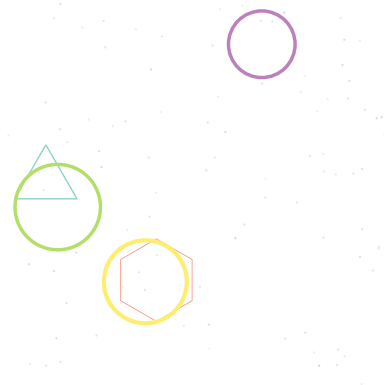[{"shape": "triangle", "thickness": 1, "radius": 0.47, "center": [0.119, 0.53]}, {"shape": "hexagon", "thickness": 0.5, "radius": 0.54, "center": [0.406, 0.273]}, {"shape": "circle", "thickness": 2.5, "radius": 0.55, "center": [0.15, 0.462]}, {"shape": "circle", "thickness": 2.5, "radius": 0.43, "center": [0.68, 0.885]}, {"shape": "circle", "thickness": 3, "radius": 0.54, "center": [0.378, 0.268]}]